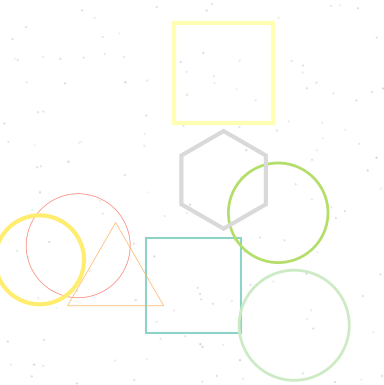[{"shape": "square", "thickness": 1.5, "radius": 0.62, "center": [0.503, 0.257]}, {"shape": "square", "thickness": 3, "radius": 0.65, "center": [0.581, 0.811]}, {"shape": "circle", "thickness": 0.5, "radius": 0.68, "center": [0.203, 0.362]}, {"shape": "triangle", "thickness": 0.5, "radius": 0.72, "center": [0.3, 0.278]}, {"shape": "circle", "thickness": 2, "radius": 0.65, "center": [0.723, 0.447]}, {"shape": "hexagon", "thickness": 3, "radius": 0.63, "center": [0.581, 0.533]}, {"shape": "circle", "thickness": 2, "radius": 0.72, "center": [0.764, 0.155]}, {"shape": "circle", "thickness": 3, "radius": 0.58, "center": [0.103, 0.325]}]